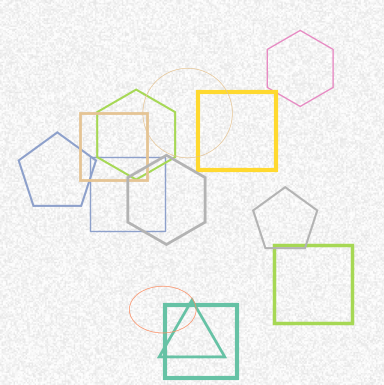[{"shape": "square", "thickness": 3, "radius": 0.47, "center": [0.522, 0.113]}, {"shape": "triangle", "thickness": 2, "radius": 0.49, "center": [0.499, 0.122]}, {"shape": "oval", "thickness": 0.5, "radius": 0.43, "center": [0.423, 0.196]}, {"shape": "square", "thickness": 1, "radius": 0.48, "center": [0.331, 0.497]}, {"shape": "pentagon", "thickness": 1.5, "radius": 0.53, "center": [0.149, 0.551]}, {"shape": "hexagon", "thickness": 1, "radius": 0.49, "center": [0.78, 0.822]}, {"shape": "square", "thickness": 2.5, "radius": 0.51, "center": [0.813, 0.264]}, {"shape": "hexagon", "thickness": 1.5, "radius": 0.58, "center": [0.354, 0.65]}, {"shape": "square", "thickness": 3, "radius": 0.51, "center": [0.615, 0.659]}, {"shape": "circle", "thickness": 0.5, "radius": 0.58, "center": [0.487, 0.706]}, {"shape": "square", "thickness": 2, "radius": 0.43, "center": [0.295, 0.62]}, {"shape": "pentagon", "thickness": 1.5, "radius": 0.44, "center": [0.741, 0.426]}, {"shape": "hexagon", "thickness": 2, "radius": 0.58, "center": [0.432, 0.481]}]